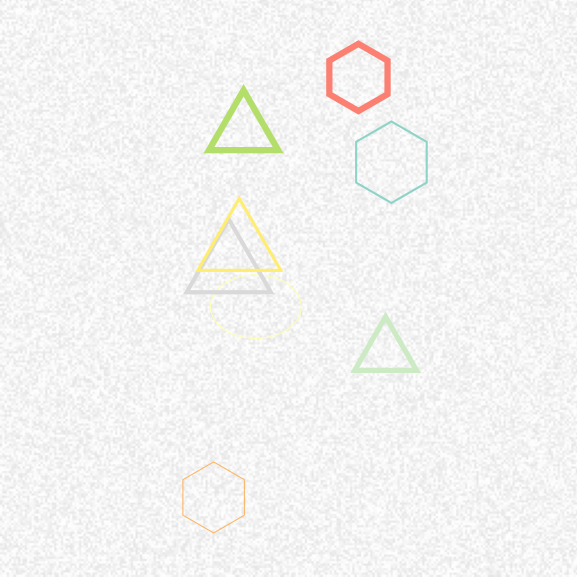[{"shape": "hexagon", "thickness": 1, "radius": 0.35, "center": [0.678, 0.718]}, {"shape": "oval", "thickness": 0.5, "radius": 0.39, "center": [0.443, 0.468]}, {"shape": "hexagon", "thickness": 3, "radius": 0.29, "center": [0.621, 0.865]}, {"shape": "hexagon", "thickness": 0.5, "radius": 0.31, "center": [0.37, 0.138]}, {"shape": "triangle", "thickness": 3, "radius": 0.35, "center": [0.422, 0.774]}, {"shape": "triangle", "thickness": 2, "radius": 0.42, "center": [0.396, 0.535]}, {"shape": "triangle", "thickness": 2.5, "radius": 0.31, "center": [0.668, 0.389]}, {"shape": "triangle", "thickness": 1.5, "radius": 0.41, "center": [0.414, 0.572]}]